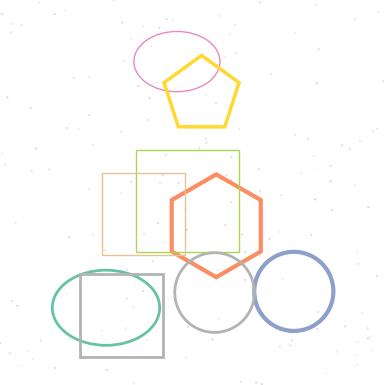[{"shape": "oval", "thickness": 2, "radius": 0.7, "center": [0.275, 0.201]}, {"shape": "hexagon", "thickness": 3, "radius": 0.67, "center": [0.562, 0.414]}, {"shape": "circle", "thickness": 3, "radius": 0.51, "center": [0.763, 0.243]}, {"shape": "oval", "thickness": 1, "radius": 0.56, "center": [0.46, 0.84]}, {"shape": "square", "thickness": 1, "radius": 0.67, "center": [0.488, 0.478]}, {"shape": "pentagon", "thickness": 2.5, "radius": 0.51, "center": [0.524, 0.754]}, {"shape": "square", "thickness": 1, "radius": 0.54, "center": [0.373, 0.443]}, {"shape": "square", "thickness": 2, "radius": 0.54, "center": [0.316, 0.18]}, {"shape": "circle", "thickness": 2, "radius": 0.52, "center": [0.557, 0.24]}]